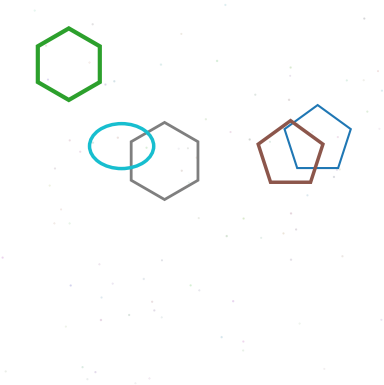[{"shape": "pentagon", "thickness": 1.5, "radius": 0.45, "center": [0.825, 0.637]}, {"shape": "hexagon", "thickness": 3, "radius": 0.46, "center": [0.179, 0.833]}, {"shape": "pentagon", "thickness": 2.5, "radius": 0.44, "center": [0.755, 0.598]}, {"shape": "hexagon", "thickness": 2, "radius": 0.5, "center": [0.427, 0.582]}, {"shape": "oval", "thickness": 2.5, "radius": 0.42, "center": [0.316, 0.62]}]